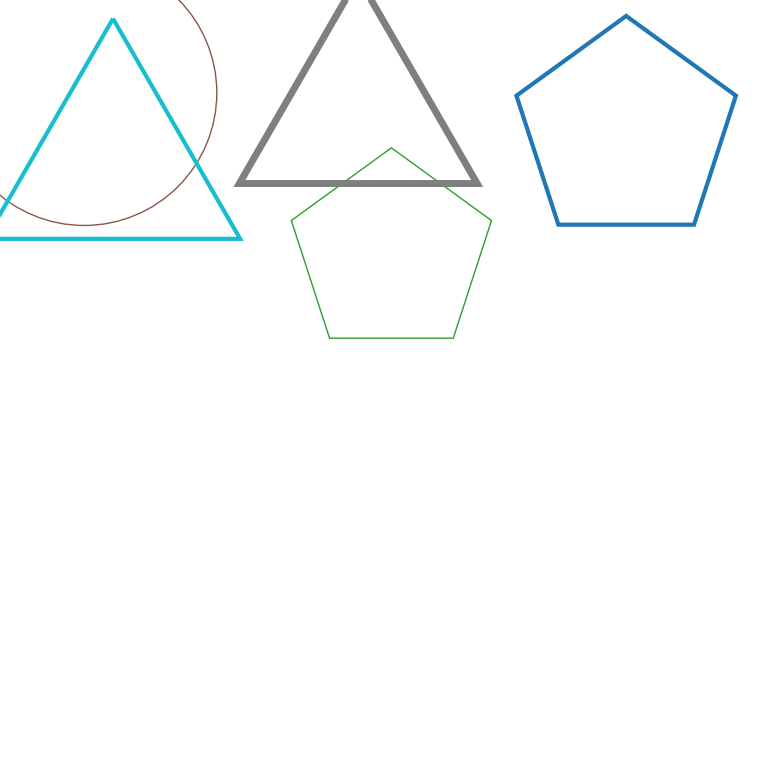[{"shape": "pentagon", "thickness": 1.5, "radius": 0.75, "center": [0.813, 0.829]}, {"shape": "pentagon", "thickness": 0.5, "radius": 0.68, "center": [0.508, 0.671]}, {"shape": "circle", "thickness": 0.5, "radius": 0.86, "center": [0.109, 0.879]}, {"shape": "triangle", "thickness": 2.5, "radius": 0.89, "center": [0.465, 0.851]}, {"shape": "triangle", "thickness": 1.5, "radius": 0.95, "center": [0.147, 0.785]}]